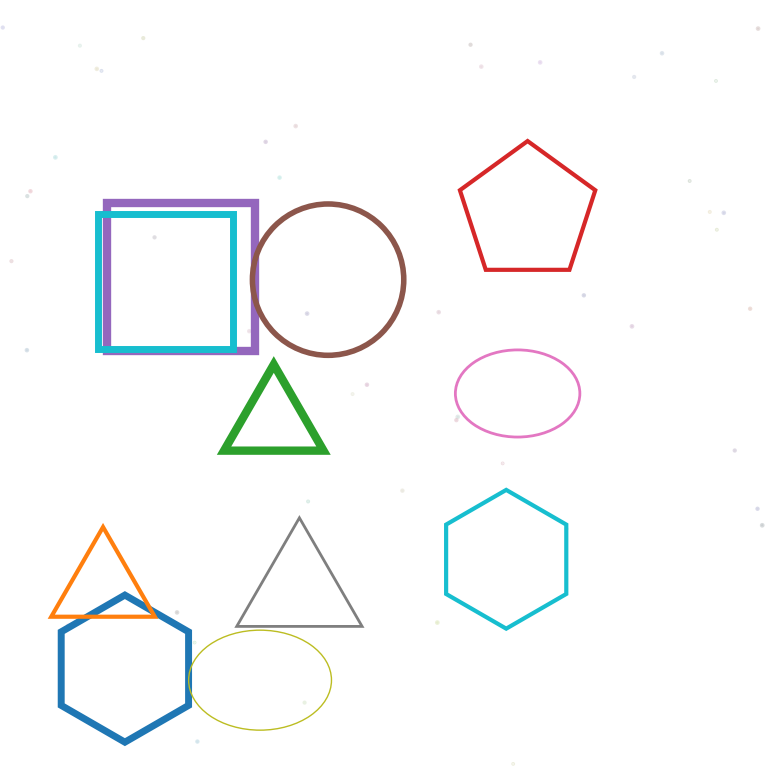[{"shape": "hexagon", "thickness": 2.5, "radius": 0.48, "center": [0.162, 0.132]}, {"shape": "triangle", "thickness": 1.5, "radius": 0.39, "center": [0.134, 0.238]}, {"shape": "triangle", "thickness": 3, "radius": 0.37, "center": [0.356, 0.452]}, {"shape": "pentagon", "thickness": 1.5, "radius": 0.46, "center": [0.685, 0.724]}, {"shape": "square", "thickness": 3, "radius": 0.48, "center": [0.235, 0.64]}, {"shape": "circle", "thickness": 2, "radius": 0.49, "center": [0.426, 0.637]}, {"shape": "oval", "thickness": 1, "radius": 0.4, "center": [0.672, 0.489]}, {"shape": "triangle", "thickness": 1, "radius": 0.47, "center": [0.389, 0.233]}, {"shape": "oval", "thickness": 0.5, "radius": 0.46, "center": [0.338, 0.117]}, {"shape": "hexagon", "thickness": 1.5, "radius": 0.45, "center": [0.657, 0.274]}, {"shape": "square", "thickness": 2.5, "radius": 0.44, "center": [0.215, 0.634]}]